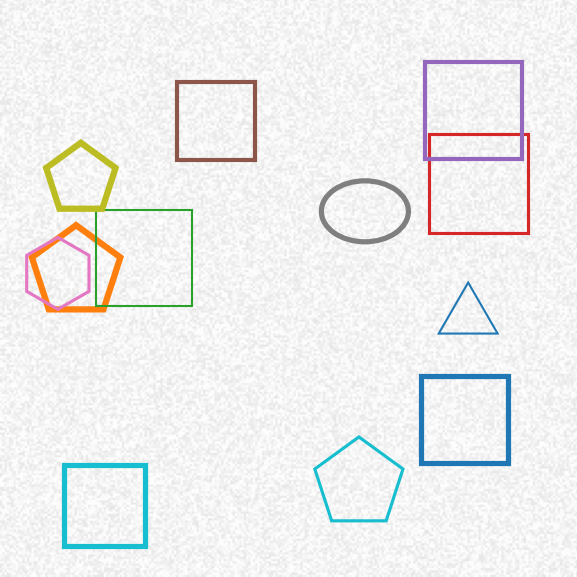[{"shape": "triangle", "thickness": 1, "radius": 0.29, "center": [0.811, 0.451]}, {"shape": "square", "thickness": 2.5, "radius": 0.38, "center": [0.804, 0.272]}, {"shape": "pentagon", "thickness": 3, "radius": 0.4, "center": [0.132, 0.529]}, {"shape": "square", "thickness": 1, "radius": 0.41, "center": [0.25, 0.553]}, {"shape": "square", "thickness": 1.5, "radius": 0.43, "center": [0.829, 0.681]}, {"shape": "square", "thickness": 2, "radius": 0.42, "center": [0.819, 0.808]}, {"shape": "square", "thickness": 2, "radius": 0.34, "center": [0.373, 0.789]}, {"shape": "hexagon", "thickness": 1.5, "radius": 0.31, "center": [0.1, 0.526]}, {"shape": "oval", "thickness": 2.5, "radius": 0.38, "center": [0.632, 0.633]}, {"shape": "pentagon", "thickness": 3, "radius": 0.32, "center": [0.14, 0.689]}, {"shape": "pentagon", "thickness": 1.5, "radius": 0.4, "center": [0.621, 0.162]}, {"shape": "square", "thickness": 2.5, "radius": 0.35, "center": [0.181, 0.123]}]